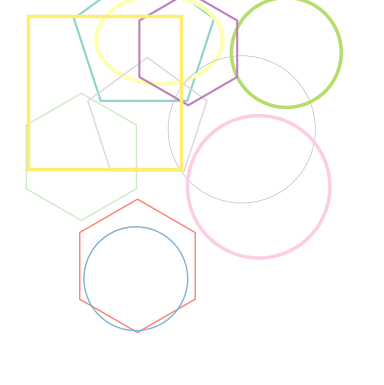[{"shape": "pentagon", "thickness": 1.5, "radius": 0.96, "center": [0.374, 0.893]}, {"shape": "oval", "thickness": 3, "radius": 0.82, "center": [0.414, 0.897]}, {"shape": "circle", "thickness": 0.5, "radius": 0.96, "center": [0.628, 0.664]}, {"shape": "hexagon", "thickness": 1, "radius": 0.87, "center": [0.357, 0.309]}, {"shape": "circle", "thickness": 1, "radius": 0.67, "center": [0.353, 0.276]}, {"shape": "circle", "thickness": 2.5, "radius": 0.71, "center": [0.744, 0.864]}, {"shape": "circle", "thickness": 2.5, "radius": 0.92, "center": [0.672, 0.515]}, {"shape": "pentagon", "thickness": 1, "radius": 0.81, "center": [0.383, 0.688]}, {"shape": "hexagon", "thickness": 1.5, "radius": 0.73, "center": [0.489, 0.873]}, {"shape": "hexagon", "thickness": 1, "radius": 0.83, "center": [0.211, 0.593]}, {"shape": "square", "thickness": 2.5, "radius": 1.0, "center": [0.271, 0.759]}]